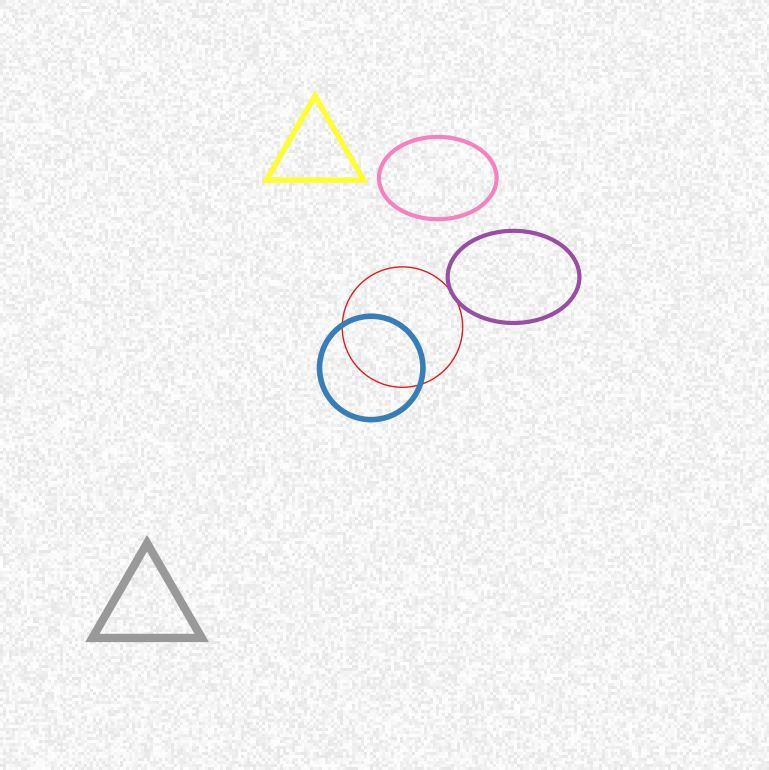[{"shape": "circle", "thickness": 0.5, "radius": 0.39, "center": [0.523, 0.575]}, {"shape": "circle", "thickness": 2, "radius": 0.34, "center": [0.482, 0.522]}, {"shape": "oval", "thickness": 1.5, "radius": 0.43, "center": [0.667, 0.64]}, {"shape": "triangle", "thickness": 2, "radius": 0.36, "center": [0.409, 0.802]}, {"shape": "oval", "thickness": 1.5, "radius": 0.38, "center": [0.569, 0.769]}, {"shape": "triangle", "thickness": 3, "radius": 0.41, "center": [0.191, 0.213]}]